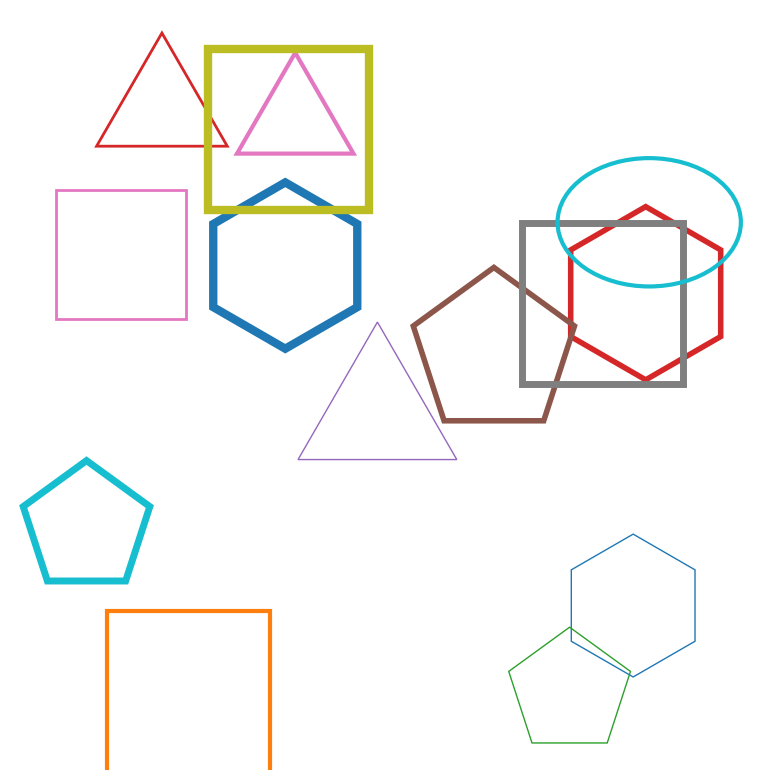[{"shape": "hexagon", "thickness": 0.5, "radius": 0.46, "center": [0.822, 0.214]}, {"shape": "hexagon", "thickness": 3, "radius": 0.54, "center": [0.37, 0.655]}, {"shape": "square", "thickness": 1.5, "radius": 0.53, "center": [0.245, 0.101]}, {"shape": "pentagon", "thickness": 0.5, "radius": 0.42, "center": [0.74, 0.102]}, {"shape": "triangle", "thickness": 1, "radius": 0.49, "center": [0.21, 0.859]}, {"shape": "hexagon", "thickness": 2, "radius": 0.56, "center": [0.839, 0.619]}, {"shape": "triangle", "thickness": 0.5, "radius": 0.6, "center": [0.49, 0.463]}, {"shape": "pentagon", "thickness": 2, "radius": 0.55, "center": [0.641, 0.543]}, {"shape": "triangle", "thickness": 1.5, "radius": 0.44, "center": [0.383, 0.844]}, {"shape": "square", "thickness": 1, "radius": 0.42, "center": [0.157, 0.669]}, {"shape": "square", "thickness": 2.5, "radius": 0.52, "center": [0.783, 0.606]}, {"shape": "square", "thickness": 3, "radius": 0.53, "center": [0.375, 0.832]}, {"shape": "oval", "thickness": 1.5, "radius": 0.6, "center": [0.843, 0.711]}, {"shape": "pentagon", "thickness": 2.5, "radius": 0.43, "center": [0.112, 0.315]}]